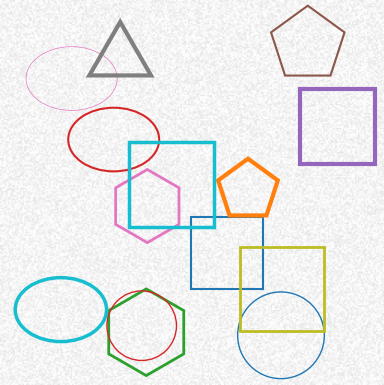[{"shape": "circle", "thickness": 1, "radius": 0.56, "center": [0.73, 0.129]}, {"shape": "square", "thickness": 1.5, "radius": 0.47, "center": [0.59, 0.343]}, {"shape": "pentagon", "thickness": 3, "radius": 0.41, "center": [0.644, 0.506]}, {"shape": "hexagon", "thickness": 2, "radius": 0.56, "center": [0.38, 0.137]}, {"shape": "circle", "thickness": 1, "radius": 0.45, "center": [0.368, 0.154]}, {"shape": "oval", "thickness": 1.5, "radius": 0.59, "center": [0.295, 0.638]}, {"shape": "square", "thickness": 3, "radius": 0.49, "center": [0.877, 0.67]}, {"shape": "pentagon", "thickness": 1.5, "radius": 0.5, "center": [0.799, 0.885]}, {"shape": "oval", "thickness": 0.5, "radius": 0.59, "center": [0.186, 0.796]}, {"shape": "hexagon", "thickness": 2, "radius": 0.47, "center": [0.383, 0.465]}, {"shape": "triangle", "thickness": 3, "radius": 0.46, "center": [0.312, 0.85]}, {"shape": "square", "thickness": 2, "radius": 0.55, "center": [0.732, 0.249]}, {"shape": "square", "thickness": 2.5, "radius": 0.55, "center": [0.445, 0.521]}, {"shape": "oval", "thickness": 2.5, "radius": 0.59, "center": [0.158, 0.196]}]